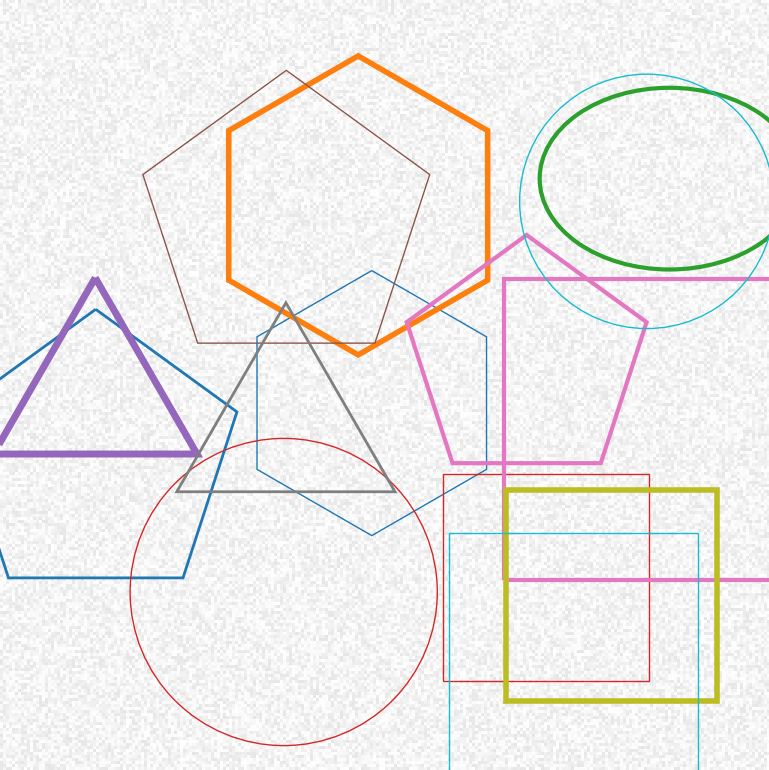[{"shape": "hexagon", "thickness": 0.5, "radius": 0.86, "center": [0.483, 0.476]}, {"shape": "pentagon", "thickness": 1, "radius": 0.96, "center": [0.124, 0.405]}, {"shape": "hexagon", "thickness": 2, "radius": 0.97, "center": [0.465, 0.733]}, {"shape": "oval", "thickness": 1.5, "radius": 0.84, "center": [0.869, 0.768]}, {"shape": "circle", "thickness": 0.5, "radius": 1.0, "center": [0.368, 0.231]}, {"shape": "square", "thickness": 0.5, "radius": 0.67, "center": [0.709, 0.25]}, {"shape": "triangle", "thickness": 2.5, "radius": 0.76, "center": [0.124, 0.487]}, {"shape": "pentagon", "thickness": 0.5, "radius": 0.98, "center": [0.372, 0.713]}, {"shape": "pentagon", "thickness": 1.5, "radius": 0.82, "center": [0.684, 0.531]}, {"shape": "square", "thickness": 1.5, "radius": 0.98, "center": [0.85, 0.442]}, {"shape": "triangle", "thickness": 1, "radius": 0.82, "center": [0.371, 0.443]}, {"shape": "square", "thickness": 2, "radius": 0.69, "center": [0.794, 0.227]}, {"shape": "circle", "thickness": 0.5, "radius": 0.83, "center": [0.84, 0.738]}, {"shape": "square", "thickness": 0.5, "radius": 0.81, "center": [0.745, 0.146]}]